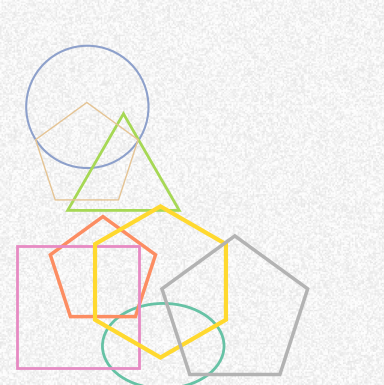[{"shape": "oval", "thickness": 2, "radius": 0.79, "center": [0.424, 0.101]}, {"shape": "pentagon", "thickness": 2.5, "radius": 0.72, "center": [0.267, 0.294]}, {"shape": "circle", "thickness": 1.5, "radius": 0.79, "center": [0.227, 0.722]}, {"shape": "square", "thickness": 2, "radius": 0.79, "center": [0.202, 0.203]}, {"shape": "triangle", "thickness": 2, "radius": 0.84, "center": [0.321, 0.537]}, {"shape": "hexagon", "thickness": 3, "radius": 0.98, "center": [0.417, 0.268]}, {"shape": "pentagon", "thickness": 1, "radius": 0.7, "center": [0.226, 0.594]}, {"shape": "pentagon", "thickness": 2.5, "radius": 1.0, "center": [0.61, 0.188]}]